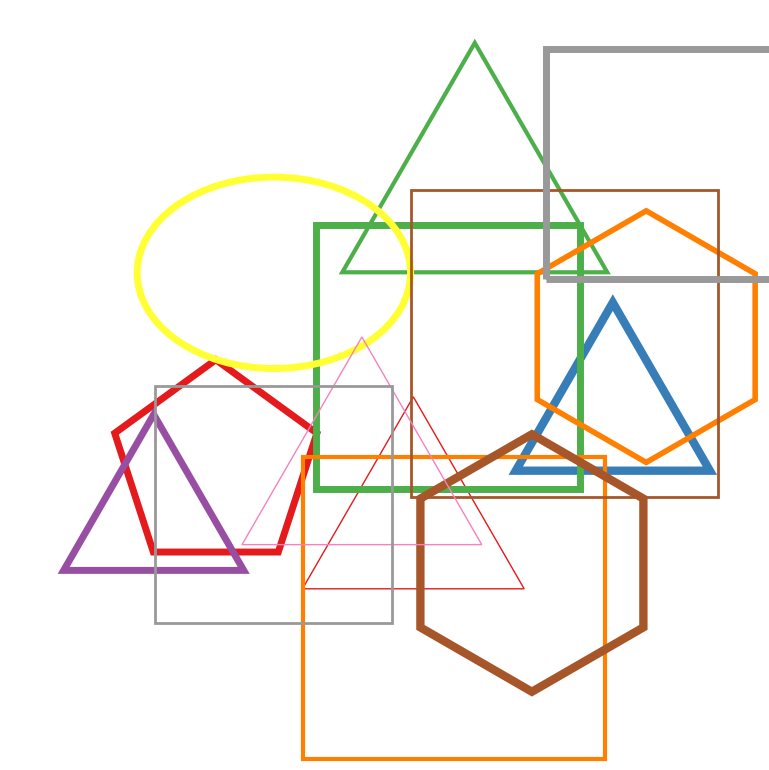[{"shape": "pentagon", "thickness": 2.5, "radius": 0.69, "center": [0.28, 0.395]}, {"shape": "triangle", "thickness": 0.5, "radius": 0.83, "center": [0.537, 0.318]}, {"shape": "triangle", "thickness": 3, "radius": 0.73, "center": [0.796, 0.461]}, {"shape": "square", "thickness": 2.5, "radius": 0.86, "center": [0.582, 0.536]}, {"shape": "triangle", "thickness": 1.5, "radius": 0.99, "center": [0.617, 0.746]}, {"shape": "triangle", "thickness": 2.5, "radius": 0.68, "center": [0.2, 0.327]}, {"shape": "square", "thickness": 1.5, "radius": 0.98, "center": [0.59, 0.21]}, {"shape": "hexagon", "thickness": 2, "radius": 0.82, "center": [0.839, 0.563]}, {"shape": "oval", "thickness": 2.5, "radius": 0.89, "center": [0.356, 0.646]}, {"shape": "square", "thickness": 1, "radius": 1.0, "center": [0.733, 0.554]}, {"shape": "hexagon", "thickness": 3, "radius": 0.84, "center": [0.691, 0.269]}, {"shape": "triangle", "thickness": 0.5, "radius": 0.9, "center": [0.47, 0.383]}, {"shape": "square", "thickness": 1, "radius": 0.77, "center": [0.355, 0.345]}, {"shape": "square", "thickness": 2.5, "radius": 0.75, "center": [0.859, 0.787]}]